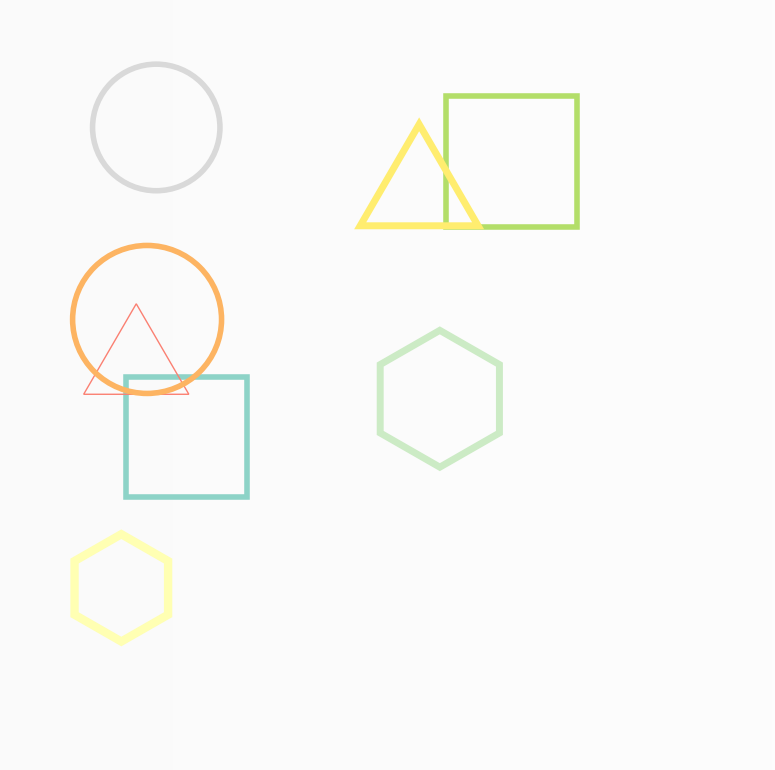[{"shape": "square", "thickness": 2, "radius": 0.39, "center": [0.24, 0.432]}, {"shape": "hexagon", "thickness": 3, "radius": 0.35, "center": [0.157, 0.237]}, {"shape": "triangle", "thickness": 0.5, "radius": 0.39, "center": [0.176, 0.527]}, {"shape": "circle", "thickness": 2, "radius": 0.48, "center": [0.19, 0.585]}, {"shape": "square", "thickness": 2, "radius": 0.43, "center": [0.66, 0.79]}, {"shape": "circle", "thickness": 2, "radius": 0.41, "center": [0.202, 0.834]}, {"shape": "hexagon", "thickness": 2.5, "radius": 0.44, "center": [0.568, 0.482]}, {"shape": "triangle", "thickness": 2.5, "radius": 0.44, "center": [0.541, 0.751]}]